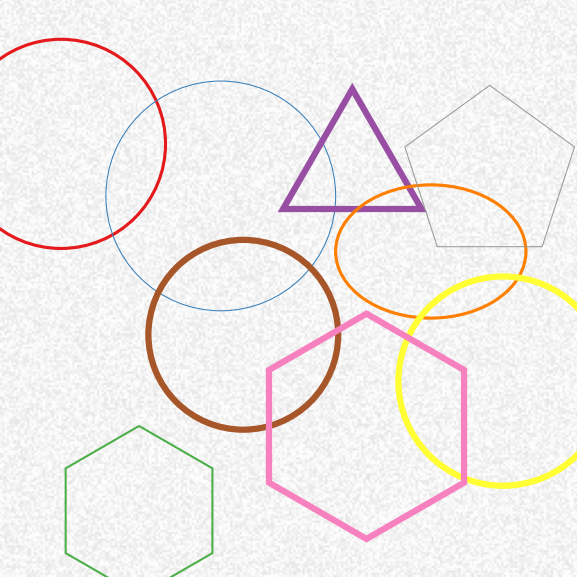[{"shape": "circle", "thickness": 1.5, "radius": 0.91, "center": [0.106, 0.75]}, {"shape": "circle", "thickness": 0.5, "radius": 0.99, "center": [0.382, 0.66]}, {"shape": "hexagon", "thickness": 1, "radius": 0.73, "center": [0.241, 0.115]}, {"shape": "triangle", "thickness": 3, "radius": 0.69, "center": [0.61, 0.706]}, {"shape": "oval", "thickness": 1.5, "radius": 0.82, "center": [0.746, 0.564]}, {"shape": "circle", "thickness": 3, "radius": 0.91, "center": [0.871, 0.339]}, {"shape": "circle", "thickness": 3, "radius": 0.82, "center": [0.421, 0.419]}, {"shape": "hexagon", "thickness": 3, "radius": 0.98, "center": [0.635, 0.261]}, {"shape": "pentagon", "thickness": 0.5, "radius": 0.77, "center": [0.848, 0.697]}]